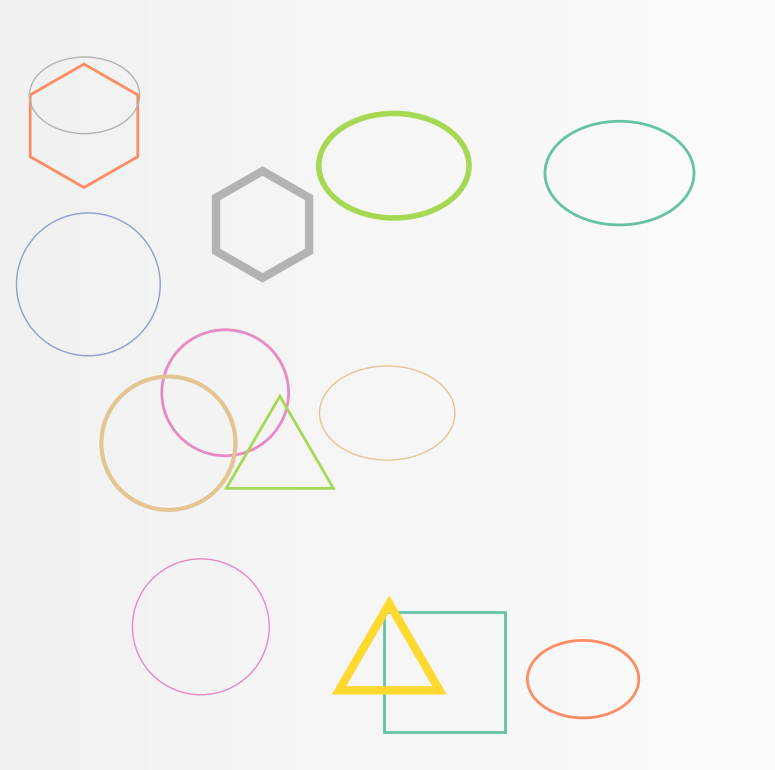[{"shape": "oval", "thickness": 1, "radius": 0.48, "center": [0.799, 0.775]}, {"shape": "square", "thickness": 1, "radius": 0.39, "center": [0.574, 0.128]}, {"shape": "oval", "thickness": 1, "radius": 0.36, "center": [0.752, 0.118]}, {"shape": "hexagon", "thickness": 1, "radius": 0.4, "center": [0.108, 0.837]}, {"shape": "circle", "thickness": 0.5, "radius": 0.46, "center": [0.114, 0.631]}, {"shape": "circle", "thickness": 0.5, "radius": 0.44, "center": [0.259, 0.186]}, {"shape": "circle", "thickness": 1, "radius": 0.41, "center": [0.291, 0.49]}, {"shape": "oval", "thickness": 2, "radius": 0.48, "center": [0.508, 0.785]}, {"shape": "triangle", "thickness": 1, "radius": 0.4, "center": [0.361, 0.406]}, {"shape": "triangle", "thickness": 3, "radius": 0.37, "center": [0.502, 0.141]}, {"shape": "oval", "thickness": 0.5, "radius": 0.44, "center": [0.5, 0.464]}, {"shape": "circle", "thickness": 1.5, "radius": 0.43, "center": [0.217, 0.424]}, {"shape": "hexagon", "thickness": 3, "radius": 0.35, "center": [0.339, 0.709]}, {"shape": "oval", "thickness": 0.5, "radius": 0.36, "center": [0.109, 0.876]}]